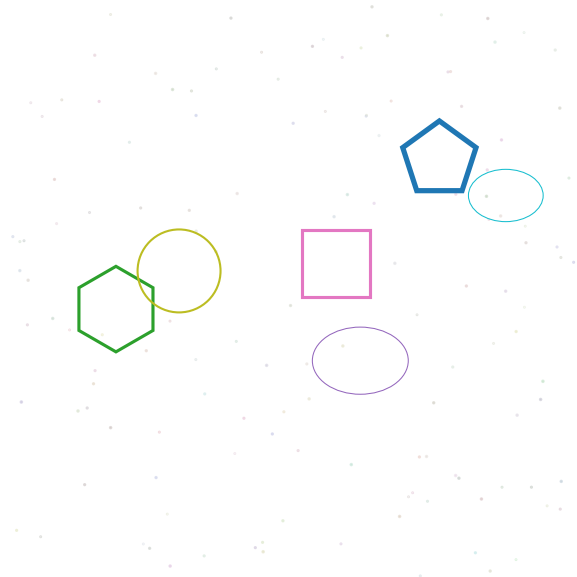[{"shape": "pentagon", "thickness": 2.5, "radius": 0.33, "center": [0.761, 0.723]}, {"shape": "hexagon", "thickness": 1.5, "radius": 0.37, "center": [0.201, 0.464]}, {"shape": "oval", "thickness": 0.5, "radius": 0.42, "center": [0.624, 0.375]}, {"shape": "square", "thickness": 1.5, "radius": 0.29, "center": [0.581, 0.543]}, {"shape": "circle", "thickness": 1, "radius": 0.36, "center": [0.31, 0.53]}, {"shape": "oval", "thickness": 0.5, "radius": 0.32, "center": [0.876, 0.661]}]